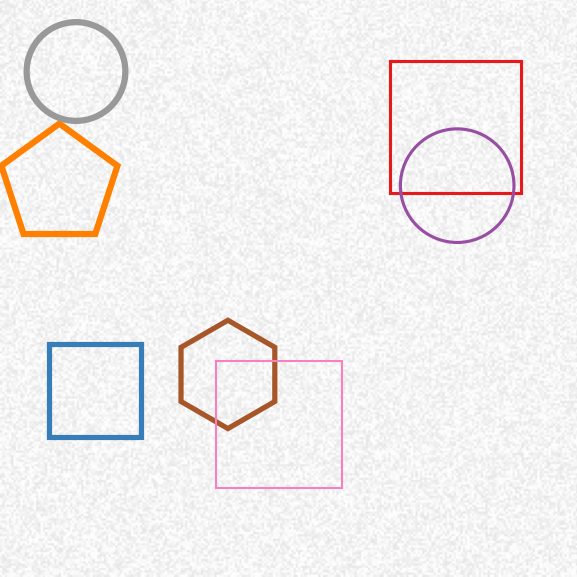[{"shape": "square", "thickness": 1.5, "radius": 0.57, "center": [0.789, 0.779]}, {"shape": "square", "thickness": 2.5, "radius": 0.4, "center": [0.164, 0.323]}, {"shape": "circle", "thickness": 1.5, "radius": 0.49, "center": [0.792, 0.678]}, {"shape": "pentagon", "thickness": 3, "radius": 0.53, "center": [0.103, 0.679]}, {"shape": "hexagon", "thickness": 2.5, "radius": 0.47, "center": [0.395, 0.351]}, {"shape": "square", "thickness": 1, "radius": 0.55, "center": [0.483, 0.264]}, {"shape": "circle", "thickness": 3, "radius": 0.43, "center": [0.132, 0.875]}]